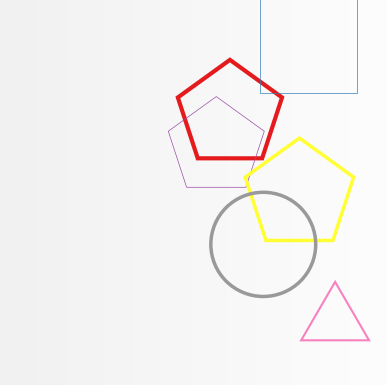[{"shape": "pentagon", "thickness": 3, "radius": 0.71, "center": [0.593, 0.703]}, {"shape": "square", "thickness": 0.5, "radius": 0.63, "center": [0.797, 0.884]}, {"shape": "pentagon", "thickness": 0.5, "radius": 0.65, "center": [0.558, 0.619]}, {"shape": "pentagon", "thickness": 2.5, "radius": 0.74, "center": [0.773, 0.494]}, {"shape": "triangle", "thickness": 1.5, "radius": 0.51, "center": [0.865, 0.167]}, {"shape": "circle", "thickness": 2.5, "radius": 0.68, "center": [0.679, 0.365]}]